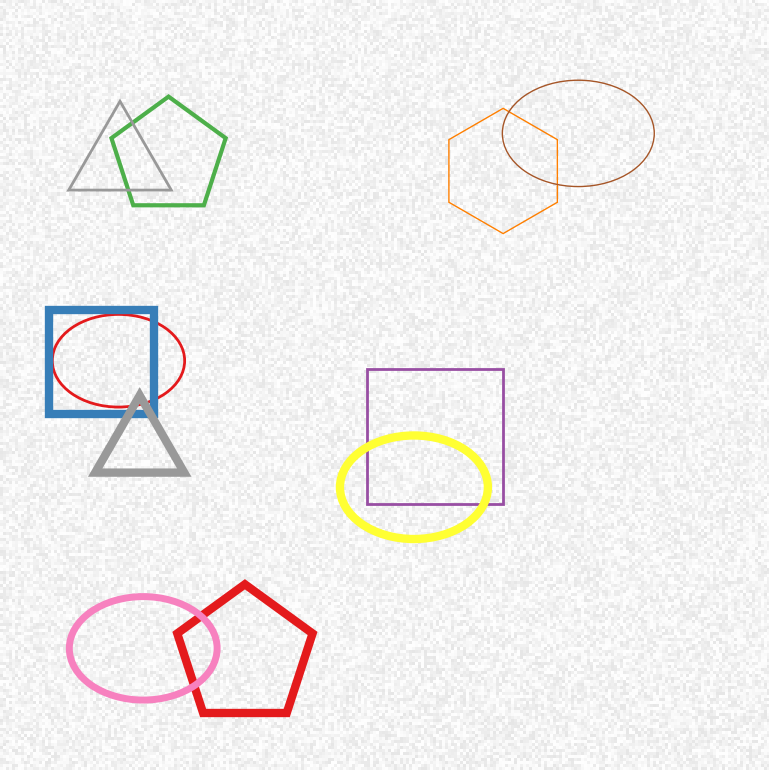[{"shape": "oval", "thickness": 1, "radius": 0.43, "center": [0.154, 0.532]}, {"shape": "pentagon", "thickness": 3, "radius": 0.46, "center": [0.318, 0.149]}, {"shape": "square", "thickness": 3, "radius": 0.34, "center": [0.131, 0.53]}, {"shape": "pentagon", "thickness": 1.5, "radius": 0.39, "center": [0.219, 0.797]}, {"shape": "square", "thickness": 1, "radius": 0.44, "center": [0.564, 0.433]}, {"shape": "hexagon", "thickness": 0.5, "radius": 0.41, "center": [0.653, 0.778]}, {"shape": "oval", "thickness": 3, "radius": 0.48, "center": [0.538, 0.367]}, {"shape": "oval", "thickness": 0.5, "radius": 0.49, "center": [0.751, 0.827]}, {"shape": "oval", "thickness": 2.5, "radius": 0.48, "center": [0.186, 0.158]}, {"shape": "triangle", "thickness": 3, "radius": 0.33, "center": [0.181, 0.42]}, {"shape": "triangle", "thickness": 1, "radius": 0.38, "center": [0.156, 0.792]}]